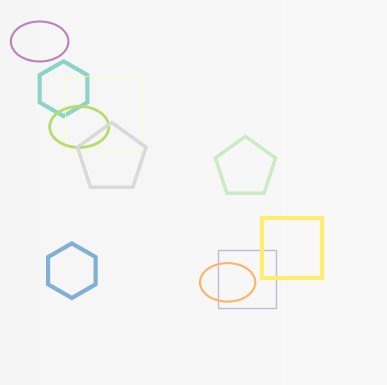[{"shape": "hexagon", "thickness": 3, "radius": 0.36, "center": [0.164, 0.77]}, {"shape": "square", "thickness": 0.5, "radius": 0.48, "center": [0.264, 0.706]}, {"shape": "square", "thickness": 1, "radius": 0.37, "center": [0.637, 0.275]}, {"shape": "hexagon", "thickness": 3, "radius": 0.35, "center": [0.185, 0.297]}, {"shape": "oval", "thickness": 1.5, "radius": 0.36, "center": [0.587, 0.267]}, {"shape": "oval", "thickness": 2, "radius": 0.38, "center": [0.204, 0.67]}, {"shape": "pentagon", "thickness": 2.5, "radius": 0.46, "center": [0.288, 0.589]}, {"shape": "oval", "thickness": 1.5, "radius": 0.37, "center": [0.102, 0.892]}, {"shape": "pentagon", "thickness": 2.5, "radius": 0.41, "center": [0.633, 0.564]}, {"shape": "square", "thickness": 3, "radius": 0.39, "center": [0.754, 0.356]}]